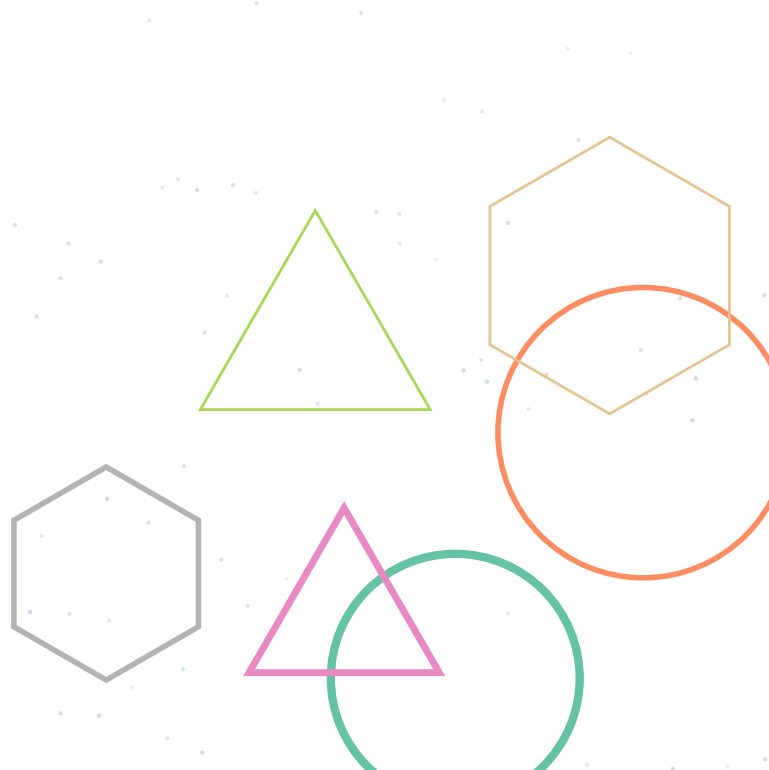[{"shape": "circle", "thickness": 3, "radius": 0.81, "center": [0.591, 0.119]}, {"shape": "circle", "thickness": 2, "radius": 0.94, "center": [0.835, 0.438]}, {"shape": "triangle", "thickness": 2.5, "radius": 0.71, "center": [0.447, 0.198]}, {"shape": "triangle", "thickness": 1, "radius": 0.86, "center": [0.409, 0.554]}, {"shape": "hexagon", "thickness": 1, "radius": 0.9, "center": [0.792, 0.642]}, {"shape": "hexagon", "thickness": 2, "radius": 0.69, "center": [0.138, 0.255]}]